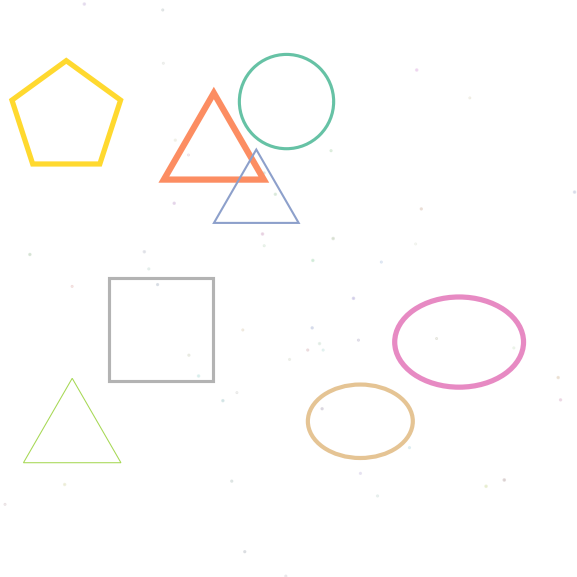[{"shape": "circle", "thickness": 1.5, "radius": 0.41, "center": [0.496, 0.823]}, {"shape": "triangle", "thickness": 3, "radius": 0.5, "center": [0.37, 0.738]}, {"shape": "triangle", "thickness": 1, "radius": 0.42, "center": [0.444, 0.655]}, {"shape": "oval", "thickness": 2.5, "radius": 0.56, "center": [0.795, 0.407]}, {"shape": "triangle", "thickness": 0.5, "radius": 0.49, "center": [0.125, 0.247]}, {"shape": "pentagon", "thickness": 2.5, "radius": 0.49, "center": [0.115, 0.795]}, {"shape": "oval", "thickness": 2, "radius": 0.45, "center": [0.624, 0.27]}, {"shape": "square", "thickness": 1.5, "radius": 0.45, "center": [0.279, 0.429]}]